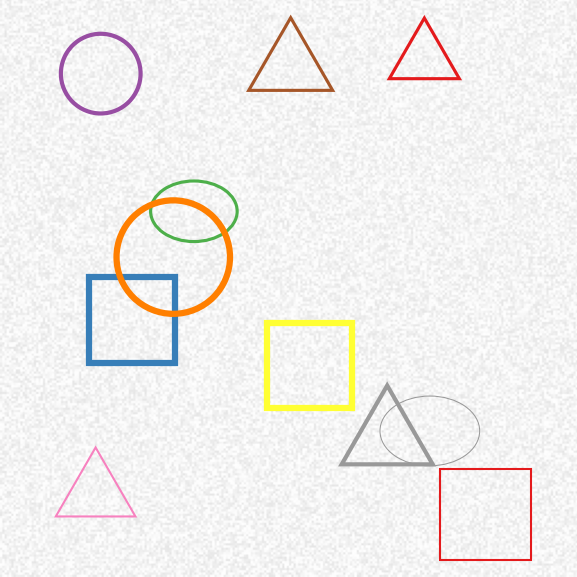[{"shape": "triangle", "thickness": 1.5, "radius": 0.35, "center": [0.735, 0.898]}, {"shape": "square", "thickness": 1, "radius": 0.39, "center": [0.841, 0.109]}, {"shape": "square", "thickness": 3, "radius": 0.37, "center": [0.229, 0.445]}, {"shape": "oval", "thickness": 1.5, "radius": 0.37, "center": [0.336, 0.633]}, {"shape": "circle", "thickness": 2, "radius": 0.35, "center": [0.174, 0.872]}, {"shape": "circle", "thickness": 3, "radius": 0.49, "center": [0.3, 0.554]}, {"shape": "square", "thickness": 3, "radius": 0.37, "center": [0.535, 0.367]}, {"shape": "triangle", "thickness": 1.5, "radius": 0.42, "center": [0.503, 0.885]}, {"shape": "triangle", "thickness": 1, "radius": 0.4, "center": [0.166, 0.145]}, {"shape": "oval", "thickness": 0.5, "radius": 0.43, "center": [0.744, 0.253]}, {"shape": "triangle", "thickness": 2, "radius": 0.45, "center": [0.67, 0.241]}]